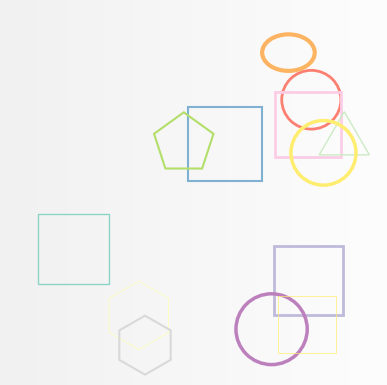[{"shape": "square", "thickness": 1, "radius": 0.46, "center": [0.19, 0.353]}, {"shape": "hexagon", "thickness": 0.5, "radius": 0.44, "center": [0.358, 0.181]}, {"shape": "square", "thickness": 2, "radius": 0.45, "center": [0.796, 0.272]}, {"shape": "circle", "thickness": 2, "radius": 0.38, "center": [0.803, 0.741]}, {"shape": "square", "thickness": 1.5, "radius": 0.48, "center": [0.58, 0.626]}, {"shape": "oval", "thickness": 3, "radius": 0.34, "center": [0.744, 0.863]}, {"shape": "pentagon", "thickness": 1.5, "radius": 0.4, "center": [0.474, 0.628]}, {"shape": "square", "thickness": 2, "radius": 0.43, "center": [0.795, 0.676]}, {"shape": "hexagon", "thickness": 1.5, "radius": 0.38, "center": [0.374, 0.104]}, {"shape": "circle", "thickness": 2.5, "radius": 0.46, "center": [0.701, 0.145]}, {"shape": "triangle", "thickness": 1, "radius": 0.37, "center": [0.888, 0.635]}, {"shape": "circle", "thickness": 2.5, "radius": 0.42, "center": [0.835, 0.603]}, {"shape": "square", "thickness": 0.5, "radius": 0.37, "center": [0.793, 0.157]}]